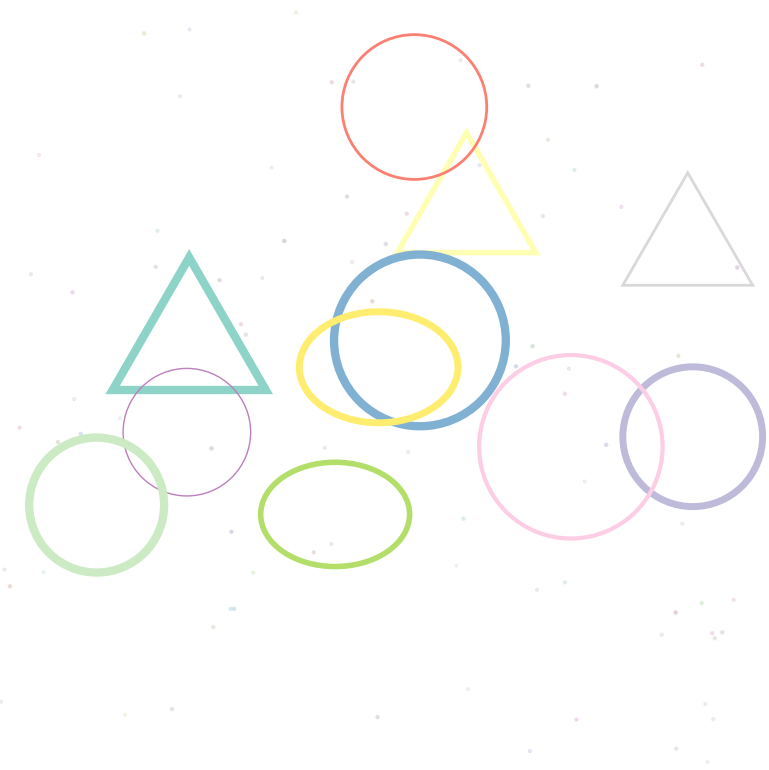[{"shape": "triangle", "thickness": 3, "radius": 0.57, "center": [0.246, 0.551]}, {"shape": "triangle", "thickness": 2, "radius": 0.52, "center": [0.606, 0.724]}, {"shape": "circle", "thickness": 2.5, "radius": 0.45, "center": [0.9, 0.433]}, {"shape": "circle", "thickness": 1, "radius": 0.47, "center": [0.538, 0.861]}, {"shape": "circle", "thickness": 3, "radius": 0.56, "center": [0.545, 0.558]}, {"shape": "oval", "thickness": 2, "radius": 0.48, "center": [0.435, 0.332]}, {"shape": "circle", "thickness": 1.5, "radius": 0.6, "center": [0.741, 0.42]}, {"shape": "triangle", "thickness": 1, "radius": 0.49, "center": [0.893, 0.678]}, {"shape": "circle", "thickness": 0.5, "radius": 0.41, "center": [0.243, 0.439]}, {"shape": "circle", "thickness": 3, "radius": 0.44, "center": [0.126, 0.344]}, {"shape": "oval", "thickness": 2.5, "radius": 0.52, "center": [0.492, 0.523]}]